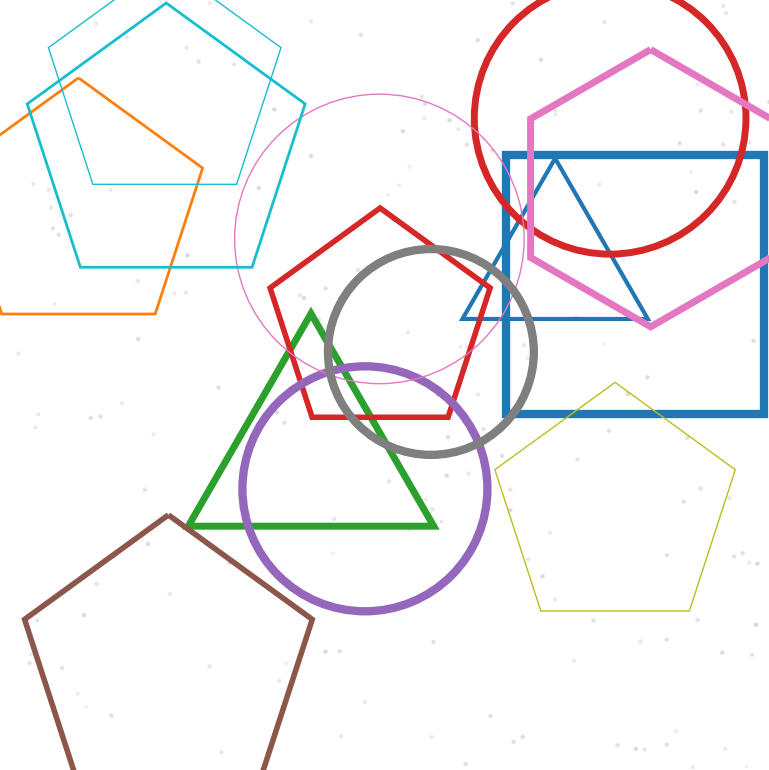[{"shape": "square", "thickness": 3, "radius": 0.84, "center": [0.824, 0.63]}, {"shape": "triangle", "thickness": 1.5, "radius": 0.7, "center": [0.721, 0.655]}, {"shape": "pentagon", "thickness": 1, "radius": 0.85, "center": [0.102, 0.729]}, {"shape": "triangle", "thickness": 2.5, "radius": 0.92, "center": [0.404, 0.409]}, {"shape": "pentagon", "thickness": 2, "radius": 0.75, "center": [0.494, 0.58]}, {"shape": "circle", "thickness": 2.5, "radius": 0.88, "center": [0.792, 0.846]}, {"shape": "circle", "thickness": 3, "radius": 0.8, "center": [0.474, 0.365]}, {"shape": "pentagon", "thickness": 2, "radius": 0.98, "center": [0.219, 0.135]}, {"shape": "hexagon", "thickness": 2.5, "radius": 0.9, "center": [0.845, 0.756]}, {"shape": "circle", "thickness": 0.5, "radius": 0.94, "center": [0.493, 0.69]}, {"shape": "circle", "thickness": 3, "radius": 0.67, "center": [0.56, 0.543]}, {"shape": "pentagon", "thickness": 0.5, "radius": 0.82, "center": [0.799, 0.339]}, {"shape": "pentagon", "thickness": 1, "radius": 0.95, "center": [0.216, 0.806]}, {"shape": "pentagon", "thickness": 0.5, "radius": 0.79, "center": [0.214, 0.889]}]